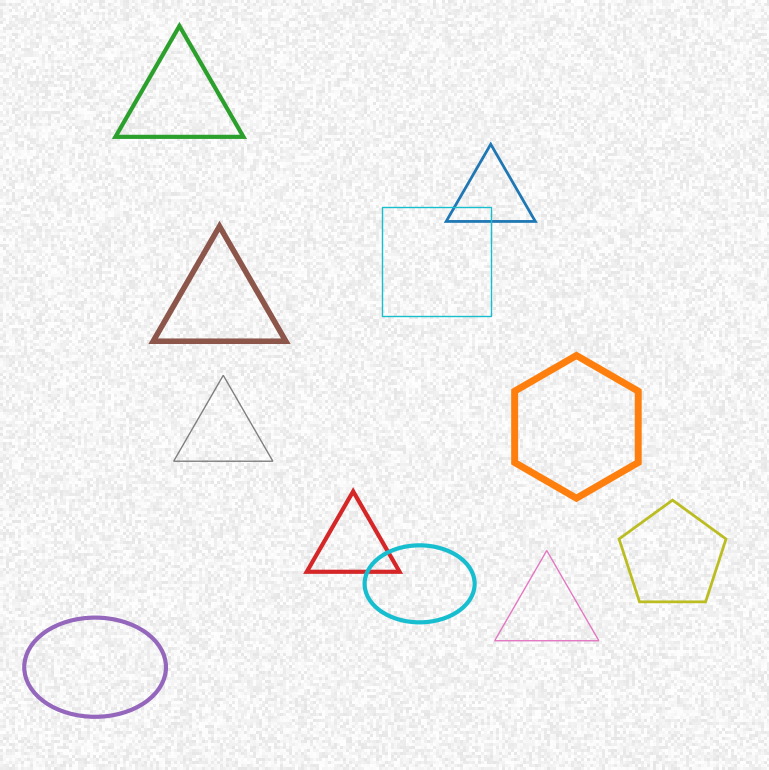[{"shape": "triangle", "thickness": 1, "radius": 0.33, "center": [0.637, 0.746]}, {"shape": "hexagon", "thickness": 2.5, "radius": 0.46, "center": [0.749, 0.446]}, {"shape": "triangle", "thickness": 1.5, "radius": 0.48, "center": [0.233, 0.87]}, {"shape": "triangle", "thickness": 1.5, "radius": 0.35, "center": [0.459, 0.292]}, {"shape": "oval", "thickness": 1.5, "radius": 0.46, "center": [0.124, 0.133]}, {"shape": "triangle", "thickness": 2, "radius": 0.5, "center": [0.285, 0.607]}, {"shape": "triangle", "thickness": 0.5, "radius": 0.39, "center": [0.71, 0.207]}, {"shape": "triangle", "thickness": 0.5, "radius": 0.37, "center": [0.29, 0.438]}, {"shape": "pentagon", "thickness": 1, "radius": 0.37, "center": [0.873, 0.277]}, {"shape": "oval", "thickness": 1.5, "radius": 0.36, "center": [0.545, 0.242]}, {"shape": "square", "thickness": 0.5, "radius": 0.36, "center": [0.567, 0.66]}]